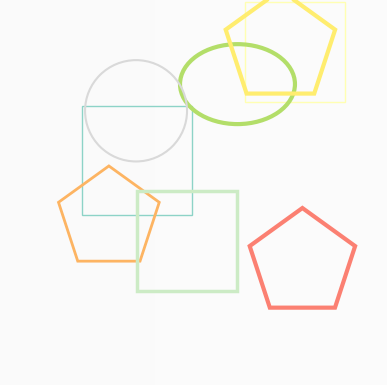[{"shape": "square", "thickness": 1, "radius": 0.71, "center": [0.353, 0.582]}, {"shape": "square", "thickness": 1, "radius": 0.65, "center": [0.761, 0.864]}, {"shape": "pentagon", "thickness": 3, "radius": 0.72, "center": [0.78, 0.317]}, {"shape": "pentagon", "thickness": 2, "radius": 0.68, "center": [0.281, 0.432]}, {"shape": "oval", "thickness": 3, "radius": 0.74, "center": [0.613, 0.781]}, {"shape": "circle", "thickness": 1.5, "radius": 0.66, "center": [0.351, 0.712]}, {"shape": "square", "thickness": 2.5, "radius": 0.65, "center": [0.482, 0.374]}, {"shape": "pentagon", "thickness": 3, "radius": 0.74, "center": [0.724, 0.877]}]